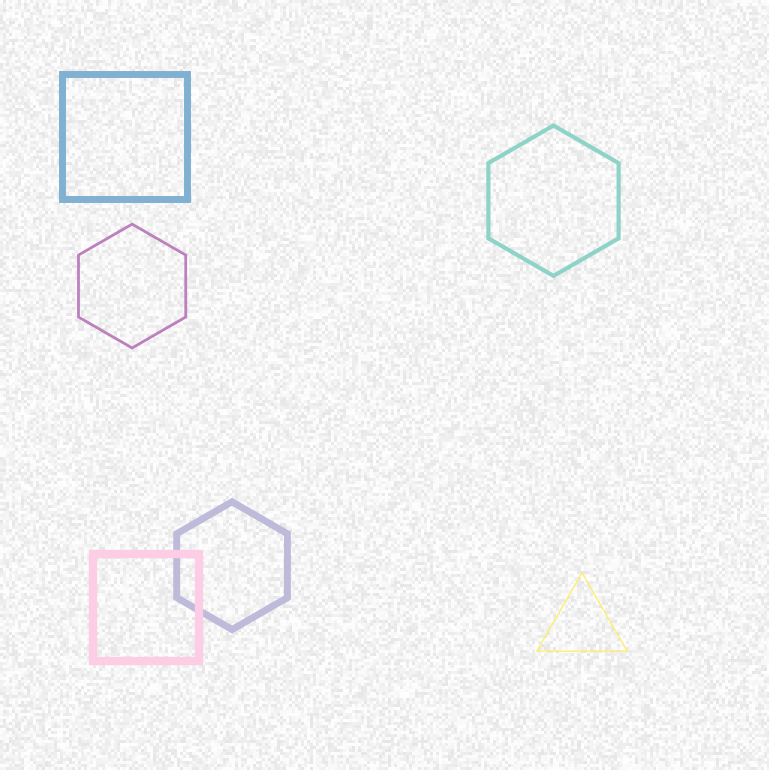[{"shape": "hexagon", "thickness": 1.5, "radius": 0.49, "center": [0.719, 0.739]}, {"shape": "hexagon", "thickness": 2.5, "radius": 0.41, "center": [0.301, 0.265]}, {"shape": "square", "thickness": 2.5, "radius": 0.41, "center": [0.162, 0.823]}, {"shape": "square", "thickness": 3, "radius": 0.35, "center": [0.19, 0.211]}, {"shape": "hexagon", "thickness": 1, "radius": 0.4, "center": [0.172, 0.629]}, {"shape": "triangle", "thickness": 0.5, "radius": 0.34, "center": [0.756, 0.188]}]